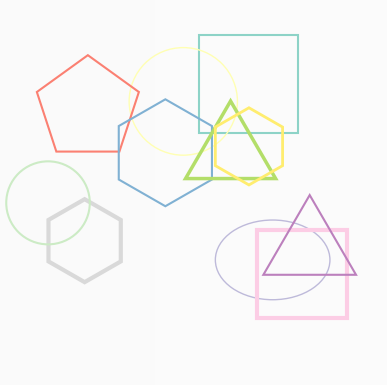[{"shape": "square", "thickness": 1.5, "radius": 0.64, "center": [0.642, 0.782]}, {"shape": "circle", "thickness": 1, "radius": 0.7, "center": [0.473, 0.737]}, {"shape": "oval", "thickness": 1, "radius": 0.74, "center": [0.704, 0.325]}, {"shape": "pentagon", "thickness": 1.5, "radius": 0.69, "center": [0.227, 0.718]}, {"shape": "hexagon", "thickness": 1.5, "radius": 0.69, "center": [0.427, 0.603]}, {"shape": "triangle", "thickness": 2.5, "radius": 0.67, "center": [0.595, 0.603]}, {"shape": "square", "thickness": 3, "radius": 0.58, "center": [0.779, 0.288]}, {"shape": "hexagon", "thickness": 3, "radius": 0.54, "center": [0.218, 0.375]}, {"shape": "triangle", "thickness": 1.5, "radius": 0.69, "center": [0.799, 0.355]}, {"shape": "circle", "thickness": 1.5, "radius": 0.54, "center": [0.124, 0.473]}, {"shape": "hexagon", "thickness": 2, "radius": 0.5, "center": [0.642, 0.62]}]